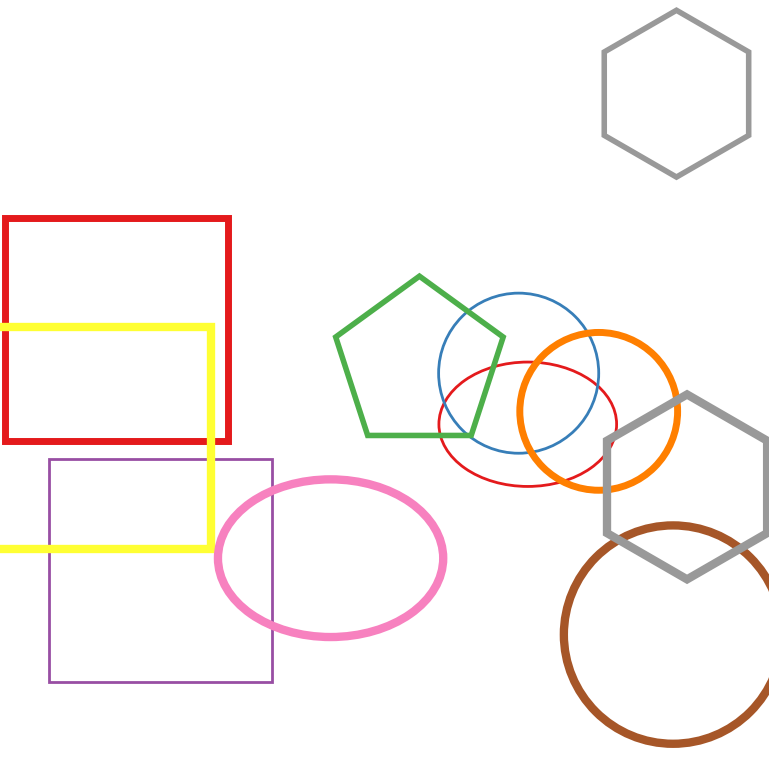[{"shape": "square", "thickness": 2.5, "radius": 0.72, "center": [0.151, 0.572]}, {"shape": "oval", "thickness": 1, "radius": 0.58, "center": [0.685, 0.449]}, {"shape": "circle", "thickness": 1, "radius": 0.52, "center": [0.674, 0.515]}, {"shape": "pentagon", "thickness": 2, "radius": 0.57, "center": [0.545, 0.527]}, {"shape": "square", "thickness": 1, "radius": 0.73, "center": [0.209, 0.259]}, {"shape": "circle", "thickness": 2.5, "radius": 0.51, "center": [0.778, 0.466]}, {"shape": "square", "thickness": 3, "radius": 0.72, "center": [0.13, 0.431]}, {"shape": "circle", "thickness": 3, "radius": 0.71, "center": [0.874, 0.176]}, {"shape": "oval", "thickness": 3, "radius": 0.73, "center": [0.429, 0.275]}, {"shape": "hexagon", "thickness": 3, "radius": 0.6, "center": [0.892, 0.368]}, {"shape": "hexagon", "thickness": 2, "radius": 0.54, "center": [0.879, 0.878]}]